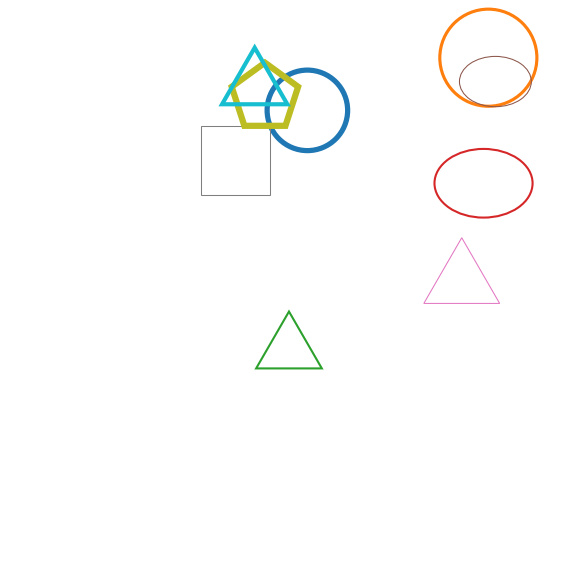[{"shape": "circle", "thickness": 2.5, "radius": 0.35, "center": [0.532, 0.808]}, {"shape": "circle", "thickness": 1.5, "radius": 0.42, "center": [0.846, 0.899]}, {"shape": "triangle", "thickness": 1, "radius": 0.33, "center": [0.5, 0.394]}, {"shape": "oval", "thickness": 1, "radius": 0.42, "center": [0.837, 0.682]}, {"shape": "oval", "thickness": 0.5, "radius": 0.31, "center": [0.858, 0.858]}, {"shape": "triangle", "thickness": 0.5, "radius": 0.38, "center": [0.8, 0.512]}, {"shape": "square", "thickness": 0.5, "radius": 0.3, "center": [0.408, 0.722]}, {"shape": "pentagon", "thickness": 3, "radius": 0.3, "center": [0.459, 0.83]}, {"shape": "triangle", "thickness": 2, "radius": 0.33, "center": [0.441, 0.851]}]